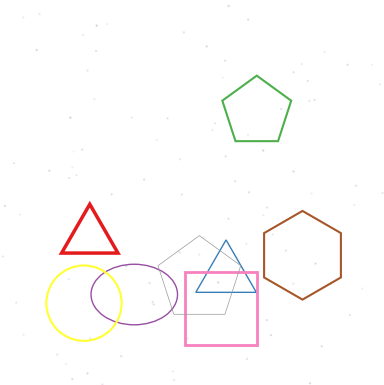[{"shape": "triangle", "thickness": 2.5, "radius": 0.42, "center": [0.233, 0.385]}, {"shape": "triangle", "thickness": 1, "radius": 0.45, "center": [0.587, 0.286]}, {"shape": "pentagon", "thickness": 1.5, "radius": 0.47, "center": [0.667, 0.709]}, {"shape": "oval", "thickness": 1, "radius": 0.56, "center": [0.349, 0.235]}, {"shape": "circle", "thickness": 1.5, "radius": 0.49, "center": [0.218, 0.213]}, {"shape": "hexagon", "thickness": 1.5, "radius": 0.58, "center": [0.786, 0.337]}, {"shape": "square", "thickness": 2, "radius": 0.47, "center": [0.574, 0.199]}, {"shape": "pentagon", "thickness": 0.5, "radius": 0.56, "center": [0.518, 0.275]}]